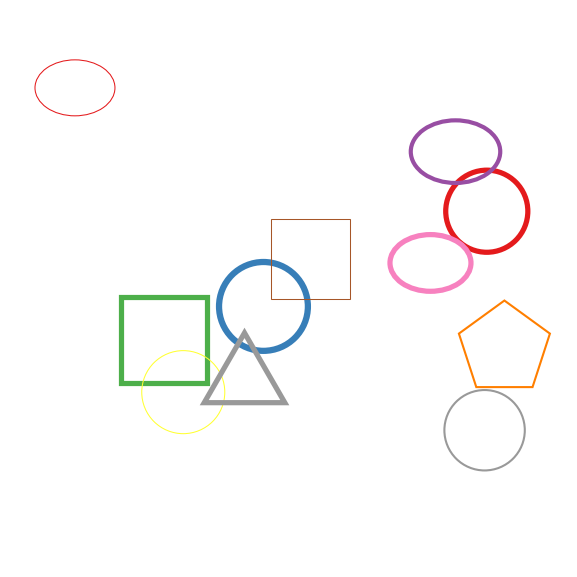[{"shape": "circle", "thickness": 2.5, "radius": 0.36, "center": [0.843, 0.633]}, {"shape": "oval", "thickness": 0.5, "radius": 0.35, "center": [0.13, 0.847]}, {"shape": "circle", "thickness": 3, "radius": 0.38, "center": [0.456, 0.469]}, {"shape": "square", "thickness": 2.5, "radius": 0.37, "center": [0.284, 0.41]}, {"shape": "oval", "thickness": 2, "radius": 0.39, "center": [0.789, 0.737]}, {"shape": "pentagon", "thickness": 1, "radius": 0.41, "center": [0.873, 0.396]}, {"shape": "circle", "thickness": 0.5, "radius": 0.36, "center": [0.317, 0.32]}, {"shape": "square", "thickness": 0.5, "radius": 0.34, "center": [0.537, 0.55]}, {"shape": "oval", "thickness": 2.5, "radius": 0.35, "center": [0.745, 0.544]}, {"shape": "triangle", "thickness": 2.5, "radius": 0.4, "center": [0.423, 0.342]}, {"shape": "circle", "thickness": 1, "radius": 0.35, "center": [0.839, 0.254]}]